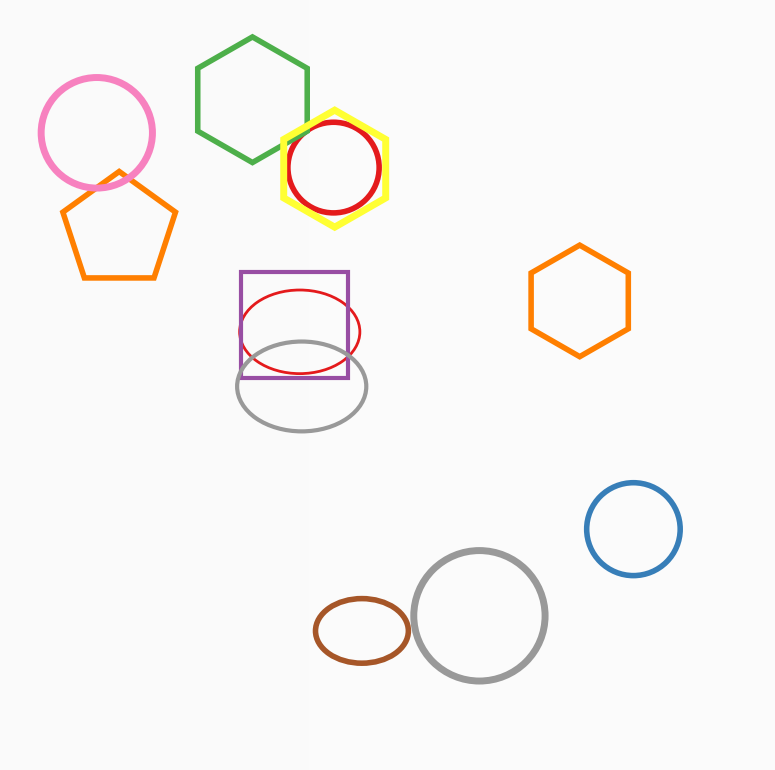[{"shape": "circle", "thickness": 2, "radius": 0.29, "center": [0.43, 0.782]}, {"shape": "oval", "thickness": 1, "radius": 0.39, "center": [0.387, 0.569]}, {"shape": "circle", "thickness": 2, "radius": 0.3, "center": [0.817, 0.313]}, {"shape": "hexagon", "thickness": 2, "radius": 0.41, "center": [0.326, 0.87]}, {"shape": "square", "thickness": 1.5, "radius": 0.35, "center": [0.38, 0.578]}, {"shape": "pentagon", "thickness": 2, "radius": 0.38, "center": [0.154, 0.701]}, {"shape": "hexagon", "thickness": 2, "radius": 0.36, "center": [0.748, 0.609]}, {"shape": "hexagon", "thickness": 2.5, "radius": 0.38, "center": [0.432, 0.781]}, {"shape": "oval", "thickness": 2, "radius": 0.3, "center": [0.467, 0.181]}, {"shape": "circle", "thickness": 2.5, "radius": 0.36, "center": [0.125, 0.828]}, {"shape": "circle", "thickness": 2.5, "radius": 0.42, "center": [0.619, 0.2]}, {"shape": "oval", "thickness": 1.5, "radius": 0.42, "center": [0.389, 0.498]}]